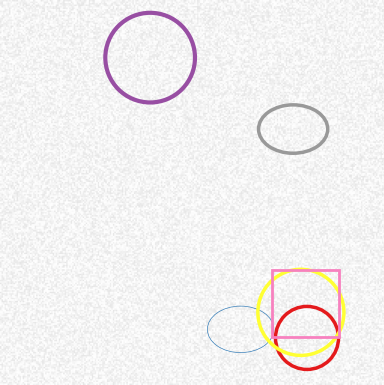[{"shape": "circle", "thickness": 2.5, "radius": 0.41, "center": [0.797, 0.122]}, {"shape": "oval", "thickness": 0.5, "radius": 0.43, "center": [0.625, 0.144]}, {"shape": "circle", "thickness": 3, "radius": 0.58, "center": [0.39, 0.85]}, {"shape": "circle", "thickness": 2.5, "radius": 0.56, "center": [0.782, 0.189]}, {"shape": "square", "thickness": 2, "radius": 0.44, "center": [0.793, 0.212]}, {"shape": "oval", "thickness": 2.5, "radius": 0.45, "center": [0.761, 0.665]}]